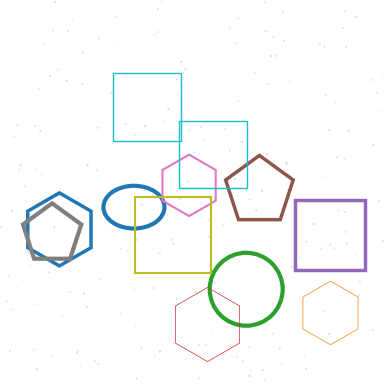[{"shape": "oval", "thickness": 3, "radius": 0.4, "center": [0.348, 0.462]}, {"shape": "hexagon", "thickness": 2.5, "radius": 0.47, "center": [0.154, 0.404]}, {"shape": "hexagon", "thickness": 0.5, "radius": 0.41, "center": [0.858, 0.187]}, {"shape": "circle", "thickness": 3, "radius": 0.47, "center": [0.639, 0.249]}, {"shape": "hexagon", "thickness": 0.5, "radius": 0.48, "center": [0.539, 0.157]}, {"shape": "square", "thickness": 2.5, "radius": 0.45, "center": [0.858, 0.39]}, {"shape": "pentagon", "thickness": 2.5, "radius": 0.46, "center": [0.674, 0.504]}, {"shape": "hexagon", "thickness": 1.5, "radius": 0.4, "center": [0.491, 0.519]}, {"shape": "pentagon", "thickness": 3, "radius": 0.4, "center": [0.135, 0.392]}, {"shape": "square", "thickness": 1.5, "radius": 0.49, "center": [0.45, 0.389]}, {"shape": "square", "thickness": 1, "radius": 0.44, "center": [0.382, 0.722]}, {"shape": "square", "thickness": 1, "radius": 0.44, "center": [0.554, 0.599]}]